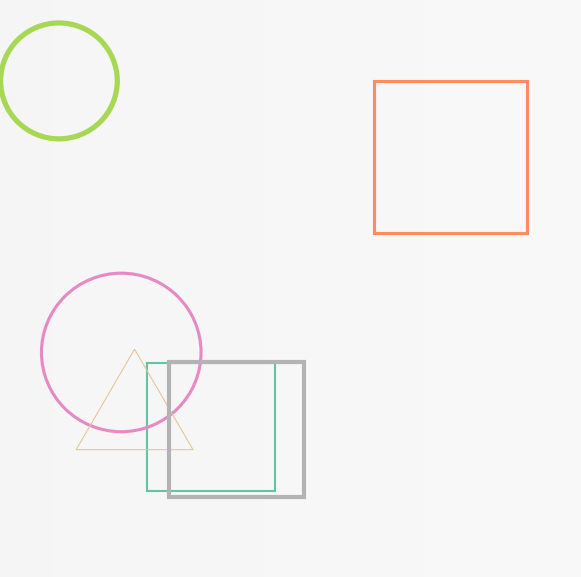[{"shape": "square", "thickness": 1, "radius": 0.55, "center": [0.363, 0.26]}, {"shape": "square", "thickness": 1.5, "radius": 0.66, "center": [0.776, 0.727]}, {"shape": "circle", "thickness": 1.5, "radius": 0.69, "center": [0.209, 0.389]}, {"shape": "circle", "thickness": 2.5, "radius": 0.5, "center": [0.101, 0.859]}, {"shape": "triangle", "thickness": 0.5, "radius": 0.58, "center": [0.232, 0.278]}, {"shape": "square", "thickness": 2, "radius": 0.58, "center": [0.407, 0.256]}]